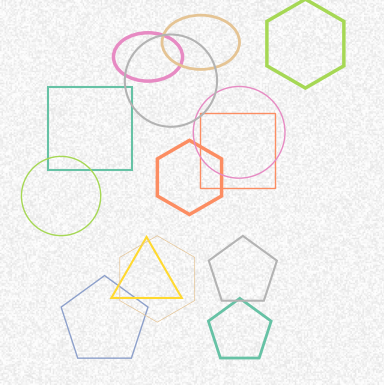[{"shape": "square", "thickness": 1.5, "radius": 0.54, "center": [0.233, 0.667]}, {"shape": "pentagon", "thickness": 2, "radius": 0.43, "center": [0.623, 0.139]}, {"shape": "hexagon", "thickness": 2.5, "radius": 0.48, "center": [0.492, 0.539]}, {"shape": "square", "thickness": 1, "radius": 0.48, "center": [0.617, 0.61]}, {"shape": "pentagon", "thickness": 1, "radius": 0.59, "center": [0.272, 0.166]}, {"shape": "oval", "thickness": 2.5, "radius": 0.45, "center": [0.384, 0.852]}, {"shape": "circle", "thickness": 1, "radius": 0.6, "center": [0.621, 0.656]}, {"shape": "hexagon", "thickness": 2.5, "radius": 0.58, "center": [0.793, 0.887]}, {"shape": "circle", "thickness": 1, "radius": 0.51, "center": [0.159, 0.491]}, {"shape": "triangle", "thickness": 1.5, "radius": 0.53, "center": [0.381, 0.279]}, {"shape": "oval", "thickness": 2, "radius": 0.5, "center": [0.521, 0.89]}, {"shape": "hexagon", "thickness": 0.5, "radius": 0.56, "center": [0.408, 0.275]}, {"shape": "circle", "thickness": 1.5, "radius": 0.6, "center": [0.444, 0.791]}, {"shape": "pentagon", "thickness": 1.5, "radius": 0.47, "center": [0.631, 0.294]}]